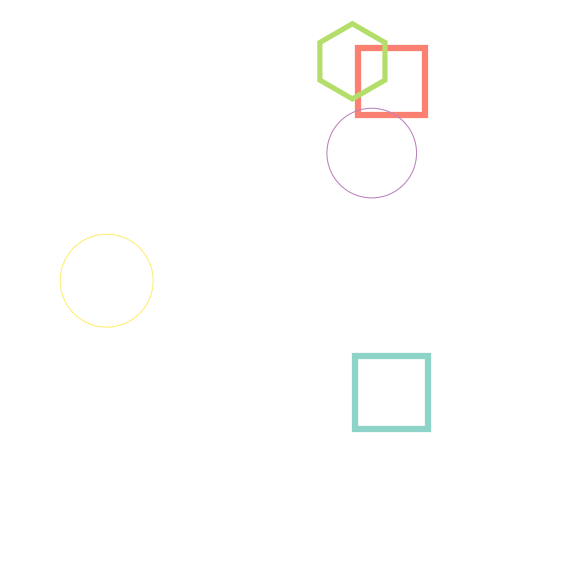[{"shape": "square", "thickness": 3, "radius": 0.32, "center": [0.678, 0.32]}, {"shape": "square", "thickness": 3, "radius": 0.29, "center": [0.678, 0.858]}, {"shape": "hexagon", "thickness": 2.5, "radius": 0.33, "center": [0.61, 0.893]}, {"shape": "circle", "thickness": 0.5, "radius": 0.39, "center": [0.644, 0.734]}, {"shape": "circle", "thickness": 0.5, "radius": 0.4, "center": [0.185, 0.513]}]